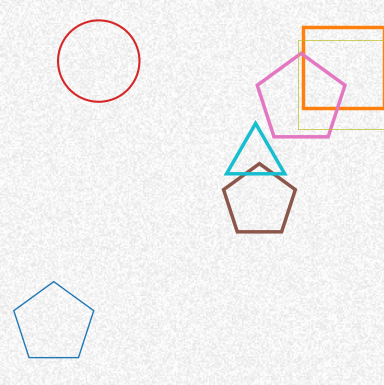[{"shape": "pentagon", "thickness": 1, "radius": 0.55, "center": [0.14, 0.159]}, {"shape": "square", "thickness": 2.5, "radius": 0.52, "center": [0.892, 0.824]}, {"shape": "circle", "thickness": 1.5, "radius": 0.53, "center": [0.256, 0.841]}, {"shape": "pentagon", "thickness": 2.5, "radius": 0.49, "center": [0.674, 0.477]}, {"shape": "pentagon", "thickness": 2.5, "radius": 0.6, "center": [0.782, 0.742]}, {"shape": "square", "thickness": 0.5, "radius": 0.57, "center": [0.89, 0.781]}, {"shape": "triangle", "thickness": 2.5, "radius": 0.44, "center": [0.664, 0.592]}]